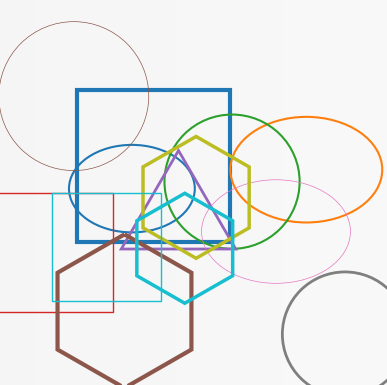[{"shape": "square", "thickness": 3, "radius": 0.99, "center": [0.396, 0.568]}, {"shape": "oval", "thickness": 1.5, "radius": 0.81, "center": [0.34, 0.51]}, {"shape": "oval", "thickness": 1.5, "radius": 0.98, "center": [0.791, 0.559]}, {"shape": "circle", "thickness": 1.5, "radius": 0.87, "center": [0.599, 0.528]}, {"shape": "square", "thickness": 1, "radius": 0.78, "center": [0.135, 0.345]}, {"shape": "triangle", "thickness": 2, "radius": 0.85, "center": [0.461, 0.438]}, {"shape": "hexagon", "thickness": 3, "radius": 1.0, "center": [0.321, 0.192]}, {"shape": "circle", "thickness": 0.5, "radius": 0.97, "center": [0.19, 0.75]}, {"shape": "oval", "thickness": 0.5, "radius": 0.96, "center": [0.712, 0.399]}, {"shape": "circle", "thickness": 2, "radius": 0.81, "center": [0.89, 0.132]}, {"shape": "hexagon", "thickness": 2.5, "radius": 0.79, "center": [0.506, 0.487]}, {"shape": "square", "thickness": 1, "radius": 0.7, "center": [0.275, 0.358]}, {"shape": "hexagon", "thickness": 2.5, "radius": 0.71, "center": [0.477, 0.355]}]